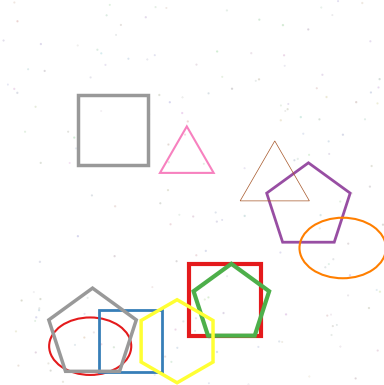[{"shape": "oval", "thickness": 1.5, "radius": 0.53, "center": [0.234, 0.101]}, {"shape": "square", "thickness": 3, "radius": 0.47, "center": [0.585, 0.221]}, {"shape": "square", "thickness": 2, "radius": 0.41, "center": [0.338, 0.114]}, {"shape": "pentagon", "thickness": 3, "radius": 0.52, "center": [0.601, 0.212]}, {"shape": "pentagon", "thickness": 2, "radius": 0.57, "center": [0.801, 0.463]}, {"shape": "oval", "thickness": 1.5, "radius": 0.56, "center": [0.89, 0.356]}, {"shape": "hexagon", "thickness": 2.5, "radius": 0.54, "center": [0.46, 0.114]}, {"shape": "triangle", "thickness": 0.5, "radius": 0.52, "center": [0.714, 0.53]}, {"shape": "triangle", "thickness": 1.5, "radius": 0.4, "center": [0.485, 0.591]}, {"shape": "square", "thickness": 2.5, "radius": 0.45, "center": [0.294, 0.662]}, {"shape": "pentagon", "thickness": 2.5, "radius": 0.6, "center": [0.24, 0.132]}]